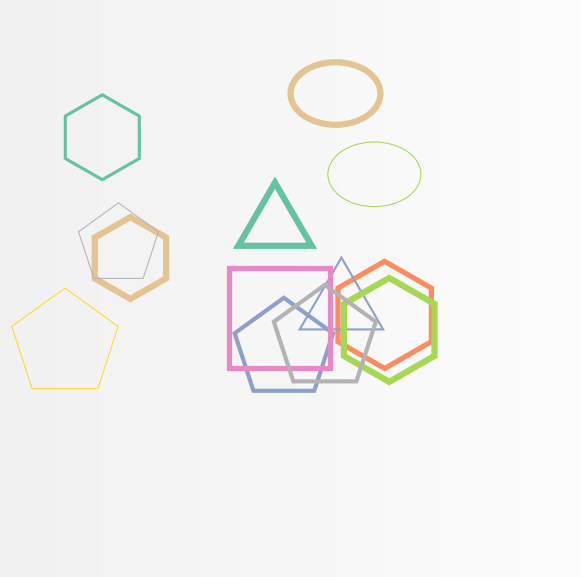[{"shape": "hexagon", "thickness": 1.5, "radius": 0.37, "center": [0.176, 0.761]}, {"shape": "triangle", "thickness": 3, "radius": 0.36, "center": [0.473, 0.61]}, {"shape": "hexagon", "thickness": 2.5, "radius": 0.46, "center": [0.662, 0.454]}, {"shape": "pentagon", "thickness": 2, "radius": 0.44, "center": [0.488, 0.394]}, {"shape": "triangle", "thickness": 1, "radius": 0.41, "center": [0.587, 0.47]}, {"shape": "square", "thickness": 2.5, "radius": 0.43, "center": [0.481, 0.448]}, {"shape": "hexagon", "thickness": 3, "radius": 0.45, "center": [0.67, 0.428]}, {"shape": "oval", "thickness": 0.5, "radius": 0.4, "center": [0.644, 0.697]}, {"shape": "pentagon", "thickness": 0.5, "radius": 0.48, "center": [0.112, 0.404]}, {"shape": "oval", "thickness": 3, "radius": 0.39, "center": [0.577, 0.837]}, {"shape": "hexagon", "thickness": 3, "radius": 0.35, "center": [0.224, 0.552]}, {"shape": "pentagon", "thickness": 0.5, "radius": 0.36, "center": [0.204, 0.576]}, {"shape": "pentagon", "thickness": 2, "radius": 0.46, "center": [0.559, 0.413]}]